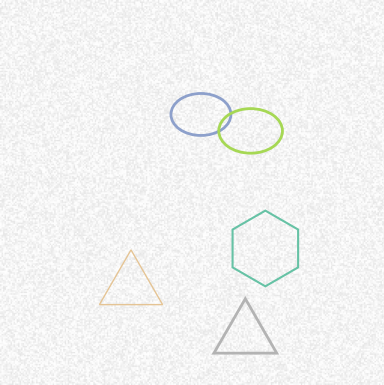[{"shape": "hexagon", "thickness": 1.5, "radius": 0.49, "center": [0.689, 0.355]}, {"shape": "oval", "thickness": 2, "radius": 0.39, "center": [0.522, 0.703]}, {"shape": "oval", "thickness": 2, "radius": 0.41, "center": [0.651, 0.66]}, {"shape": "triangle", "thickness": 1, "radius": 0.47, "center": [0.34, 0.256]}, {"shape": "triangle", "thickness": 2, "radius": 0.47, "center": [0.637, 0.13]}]